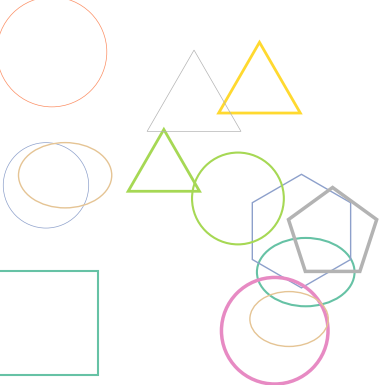[{"shape": "oval", "thickness": 1.5, "radius": 0.63, "center": [0.794, 0.293]}, {"shape": "square", "thickness": 1.5, "radius": 0.67, "center": [0.119, 0.16]}, {"shape": "circle", "thickness": 0.5, "radius": 0.71, "center": [0.135, 0.865]}, {"shape": "hexagon", "thickness": 1, "radius": 0.74, "center": [0.783, 0.4]}, {"shape": "circle", "thickness": 0.5, "radius": 0.55, "center": [0.119, 0.519]}, {"shape": "circle", "thickness": 2.5, "radius": 0.69, "center": [0.714, 0.141]}, {"shape": "circle", "thickness": 1.5, "radius": 0.6, "center": [0.618, 0.484]}, {"shape": "triangle", "thickness": 2, "radius": 0.53, "center": [0.426, 0.557]}, {"shape": "triangle", "thickness": 2, "radius": 0.61, "center": [0.674, 0.768]}, {"shape": "oval", "thickness": 1, "radius": 0.61, "center": [0.169, 0.545]}, {"shape": "oval", "thickness": 1, "radius": 0.51, "center": [0.751, 0.171]}, {"shape": "triangle", "thickness": 0.5, "radius": 0.7, "center": [0.504, 0.729]}, {"shape": "pentagon", "thickness": 2.5, "radius": 0.6, "center": [0.864, 0.393]}]